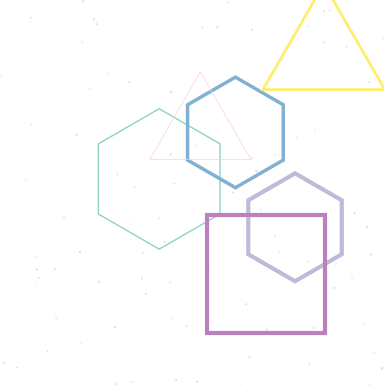[{"shape": "hexagon", "thickness": 1, "radius": 0.91, "center": [0.413, 0.535]}, {"shape": "hexagon", "thickness": 3, "radius": 0.7, "center": [0.766, 0.41]}, {"shape": "hexagon", "thickness": 2.5, "radius": 0.72, "center": [0.611, 0.656]}, {"shape": "triangle", "thickness": 0.5, "radius": 0.76, "center": [0.52, 0.661]}, {"shape": "square", "thickness": 3, "radius": 0.77, "center": [0.691, 0.289]}, {"shape": "triangle", "thickness": 2, "radius": 0.91, "center": [0.841, 0.859]}]